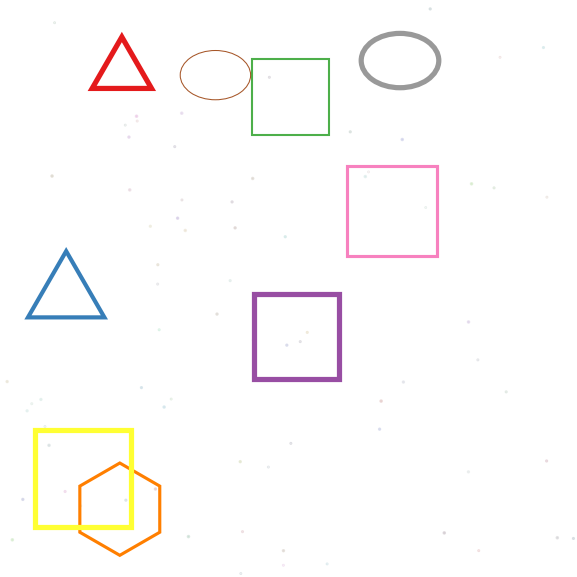[{"shape": "triangle", "thickness": 2.5, "radius": 0.3, "center": [0.211, 0.876]}, {"shape": "triangle", "thickness": 2, "radius": 0.38, "center": [0.115, 0.488]}, {"shape": "square", "thickness": 1, "radius": 0.33, "center": [0.504, 0.831]}, {"shape": "square", "thickness": 2.5, "radius": 0.37, "center": [0.513, 0.417]}, {"shape": "hexagon", "thickness": 1.5, "radius": 0.4, "center": [0.207, 0.117]}, {"shape": "square", "thickness": 2.5, "radius": 0.42, "center": [0.144, 0.171]}, {"shape": "oval", "thickness": 0.5, "radius": 0.3, "center": [0.373, 0.869]}, {"shape": "square", "thickness": 1.5, "radius": 0.39, "center": [0.679, 0.634]}, {"shape": "oval", "thickness": 2.5, "radius": 0.34, "center": [0.693, 0.894]}]